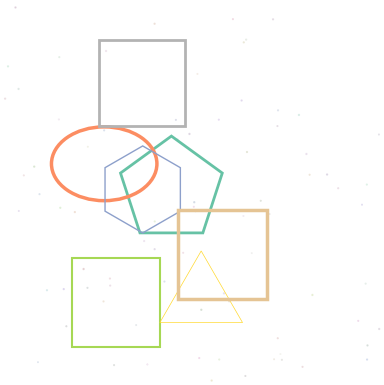[{"shape": "pentagon", "thickness": 2, "radius": 0.69, "center": [0.445, 0.508]}, {"shape": "oval", "thickness": 2.5, "radius": 0.68, "center": [0.271, 0.575]}, {"shape": "hexagon", "thickness": 1, "radius": 0.56, "center": [0.371, 0.508]}, {"shape": "square", "thickness": 1.5, "radius": 0.57, "center": [0.3, 0.214]}, {"shape": "triangle", "thickness": 0.5, "radius": 0.62, "center": [0.523, 0.224]}, {"shape": "square", "thickness": 2.5, "radius": 0.58, "center": [0.579, 0.339]}, {"shape": "square", "thickness": 2, "radius": 0.56, "center": [0.369, 0.785]}]